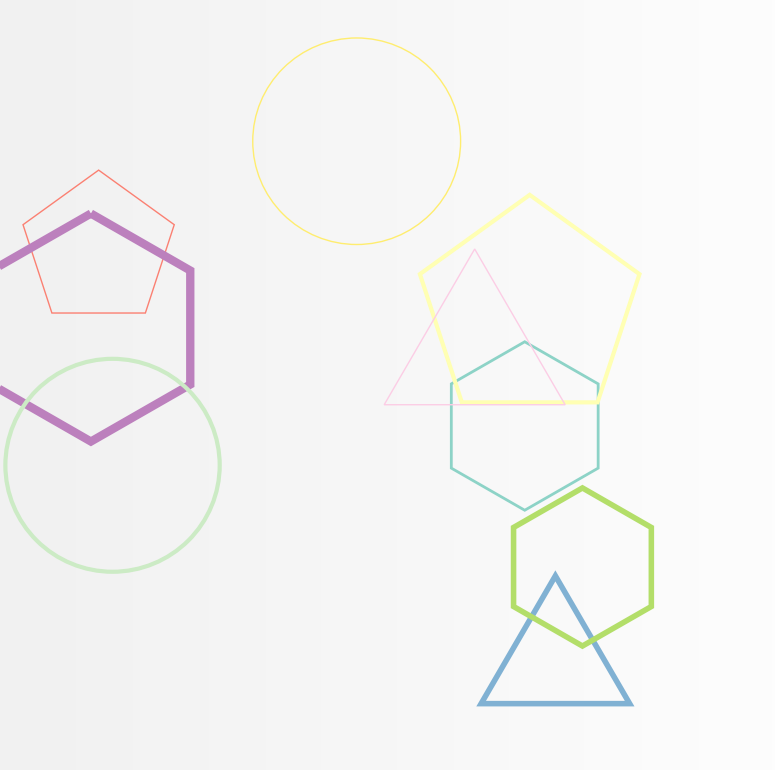[{"shape": "hexagon", "thickness": 1, "radius": 0.55, "center": [0.677, 0.447]}, {"shape": "pentagon", "thickness": 1.5, "radius": 0.74, "center": [0.683, 0.598]}, {"shape": "pentagon", "thickness": 0.5, "radius": 0.51, "center": [0.127, 0.676]}, {"shape": "triangle", "thickness": 2, "radius": 0.55, "center": [0.717, 0.141]}, {"shape": "hexagon", "thickness": 2, "radius": 0.51, "center": [0.752, 0.264]}, {"shape": "triangle", "thickness": 0.5, "radius": 0.67, "center": [0.612, 0.542]}, {"shape": "hexagon", "thickness": 3, "radius": 0.74, "center": [0.117, 0.575]}, {"shape": "circle", "thickness": 1.5, "radius": 0.69, "center": [0.145, 0.396]}, {"shape": "circle", "thickness": 0.5, "radius": 0.67, "center": [0.46, 0.817]}]